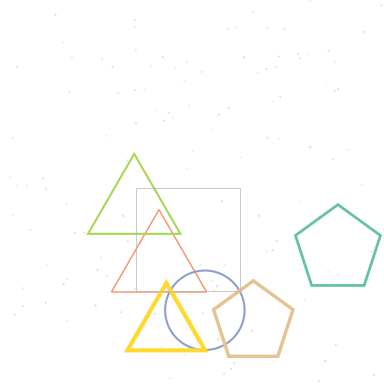[{"shape": "pentagon", "thickness": 2, "radius": 0.58, "center": [0.878, 0.353]}, {"shape": "triangle", "thickness": 1, "radius": 0.71, "center": [0.413, 0.313]}, {"shape": "circle", "thickness": 1.5, "radius": 0.52, "center": [0.532, 0.194]}, {"shape": "triangle", "thickness": 1.5, "radius": 0.69, "center": [0.349, 0.462]}, {"shape": "triangle", "thickness": 3, "radius": 0.58, "center": [0.432, 0.148]}, {"shape": "pentagon", "thickness": 2.5, "radius": 0.54, "center": [0.658, 0.162]}, {"shape": "square", "thickness": 0.5, "radius": 0.67, "center": [0.488, 0.379]}]